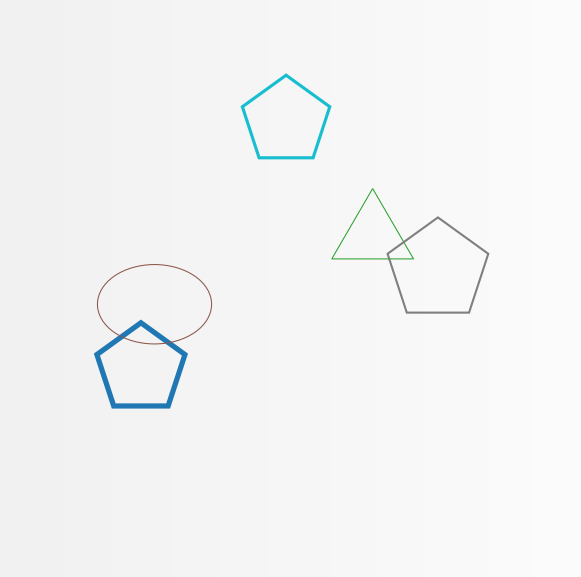[{"shape": "pentagon", "thickness": 2.5, "radius": 0.4, "center": [0.242, 0.361]}, {"shape": "triangle", "thickness": 0.5, "radius": 0.41, "center": [0.641, 0.591]}, {"shape": "oval", "thickness": 0.5, "radius": 0.49, "center": [0.266, 0.472]}, {"shape": "pentagon", "thickness": 1, "radius": 0.46, "center": [0.753, 0.532]}, {"shape": "pentagon", "thickness": 1.5, "radius": 0.4, "center": [0.492, 0.79]}]